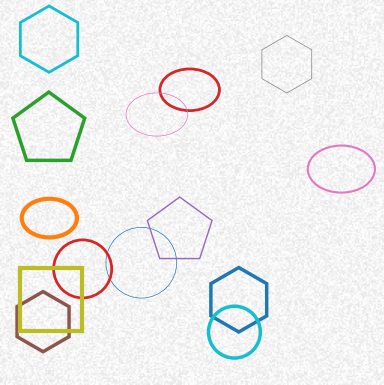[{"shape": "circle", "thickness": 0.5, "radius": 0.46, "center": [0.367, 0.318]}, {"shape": "hexagon", "thickness": 2.5, "radius": 0.42, "center": [0.62, 0.221]}, {"shape": "oval", "thickness": 3, "radius": 0.36, "center": [0.128, 0.434]}, {"shape": "pentagon", "thickness": 2.5, "radius": 0.49, "center": [0.127, 0.663]}, {"shape": "circle", "thickness": 2, "radius": 0.38, "center": [0.215, 0.302]}, {"shape": "oval", "thickness": 2, "radius": 0.39, "center": [0.493, 0.767]}, {"shape": "pentagon", "thickness": 1, "radius": 0.44, "center": [0.467, 0.4]}, {"shape": "hexagon", "thickness": 2.5, "radius": 0.39, "center": [0.112, 0.165]}, {"shape": "oval", "thickness": 1.5, "radius": 0.44, "center": [0.887, 0.561]}, {"shape": "oval", "thickness": 0.5, "radius": 0.4, "center": [0.407, 0.703]}, {"shape": "hexagon", "thickness": 0.5, "radius": 0.37, "center": [0.745, 0.833]}, {"shape": "square", "thickness": 3, "radius": 0.41, "center": [0.133, 0.222]}, {"shape": "hexagon", "thickness": 2, "radius": 0.43, "center": [0.127, 0.898]}, {"shape": "circle", "thickness": 2.5, "radius": 0.34, "center": [0.609, 0.137]}]